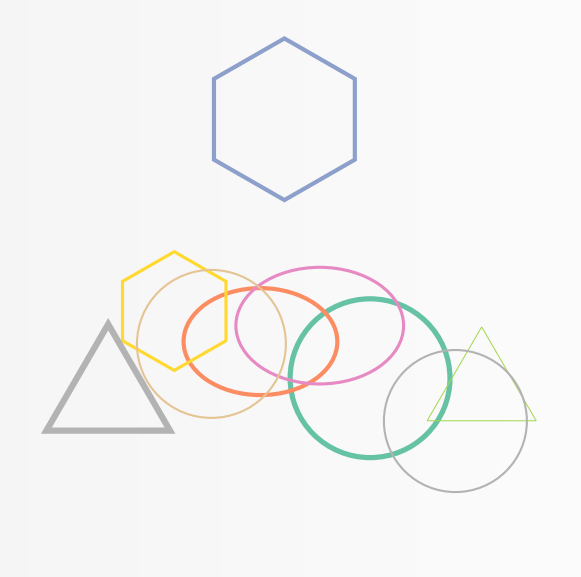[{"shape": "circle", "thickness": 2.5, "radius": 0.69, "center": [0.637, 0.344]}, {"shape": "oval", "thickness": 2, "radius": 0.66, "center": [0.448, 0.408]}, {"shape": "hexagon", "thickness": 2, "radius": 0.7, "center": [0.489, 0.793]}, {"shape": "oval", "thickness": 1.5, "radius": 0.72, "center": [0.55, 0.435]}, {"shape": "triangle", "thickness": 0.5, "radius": 0.54, "center": [0.829, 0.325]}, {"shape": "hexagon", "thickness": 1.5, "radius": 0.51, "center": [0.3, 0.46]}, {"shape": "circle", "thickness": 1, "radius": 0.64, "center": [0.364, 0.404]}, {"shape": "circle", "thickness": 1, "radius": 0.61, "center": [0.783, 0.27]}, {"shape": "triangle", "thickness": 3, "radius": 0.61, "center": [0.186, 0.315]}]